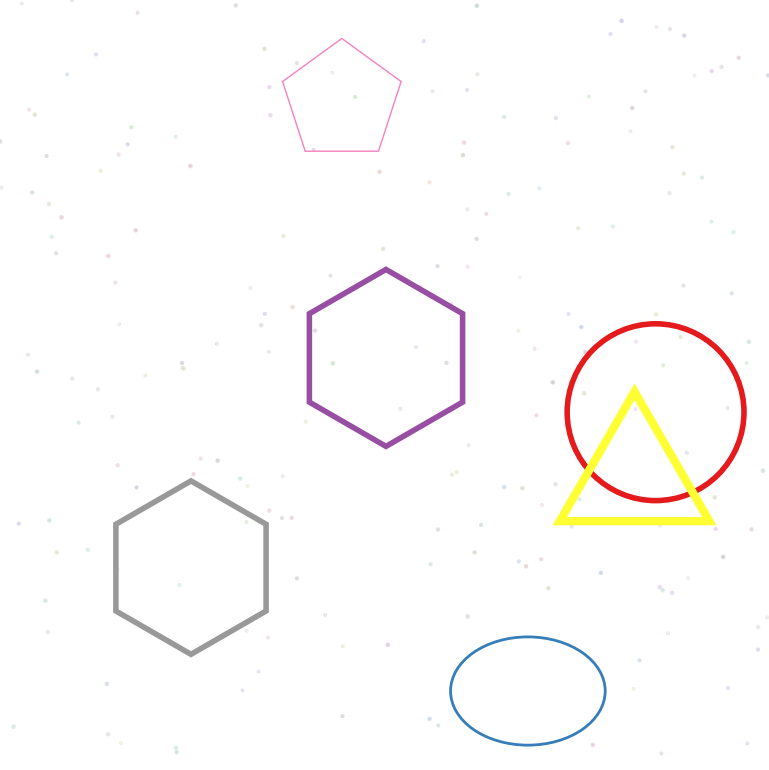[{"shape": "circle", "thickness": 2, "radius": 0.57, "center": [0.851, 0.465]}, {"shape": "oval", "thickness": 1, "radius": 0.5, "center": [0.686, 0.103]}, {"shape": "hexagon", "thickness": 2, "radius": 0.57, "center": [0.501, 0.535]}, {"shape": "triangle", "thickness": 3, "radius": 0.56, "center": [0.824, 0.379]}, {"shape": "pentagon", "thickness": 0.5, "radius": 0.4, "center": [0.444, 0.869]}, {"shape": "hexagon", "thickness": 2, "radius": 0.56, "center": [0.248, 0.263]}]